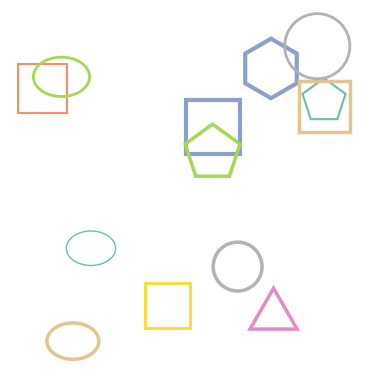[{"shape": "oval", "thickness": 1, "radius": 0.32, "center": [0.236, 0.355]}, {"shape": "pentagon", "thickness": 1.5, "radius": 0.29, "center": [0.842, 0.738]}, {"shape": "square", "thickness": 1.5, "radius": 0.32, "center": [0.112, 0.771]}, {"shape": "hexagon", "thickness": 3, "radius": 0.39, "center": [0.704, 0.822]}, {"shape": "square", "thickness": 3, "radius": 0.35, "center": [0.553, 0.67]}, {"shape": "triangle", "thickness": 2.5, "radius": 0.35, "center": [0.711, 0.181]}, {"shape": "oval", "thickness": 2, "radius": 0.37, "center": [0.16, 0.8]}, {"shape": "pentagon", "thickness": 2.5, "radius": 0.37, "center": [0.552, 0.603]}, {"shape": "square", "thickness": 2, "radius": 0.29, "center": [0.435, 0.206]}, {"shape": "oval", "thickness": 2.5, "radius": 0.34, "center": [0.189, 0.114]}, {"shape": "square", "thickness": 2.5, "radius": 0.33, "center": [0.842, 0.724]}, {"shape": "circle", "thickness": 2.5, "radius": 0.32, "center": [0.617, 0.308]}, {"shape": "circle", "thickness": 2, "radius": 0.42, "center": [0.824, 0.88]}]